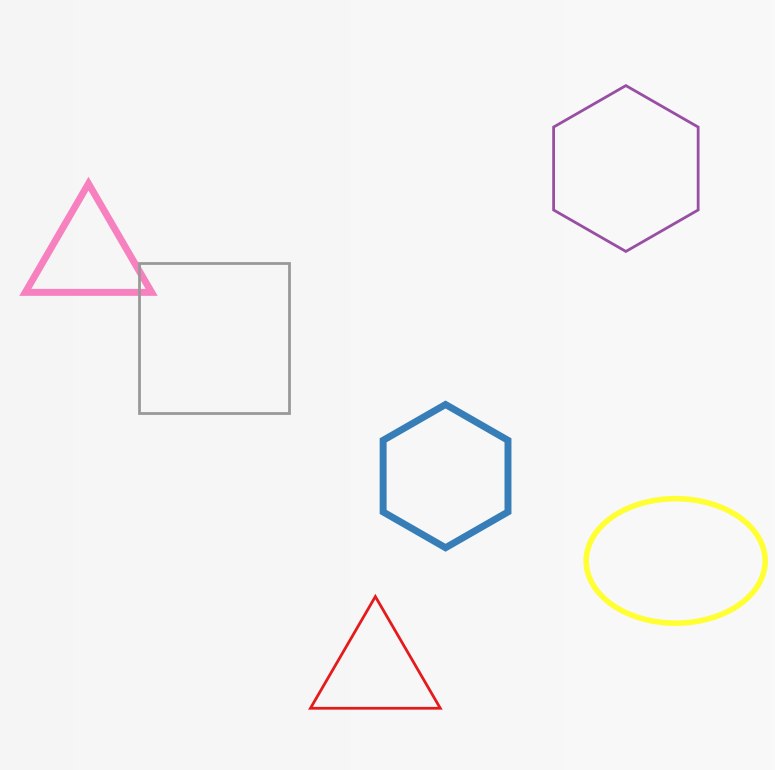[{"shape": "triangle", "thickness": 1, "radius": 0.48, "center": [0.484, 0.129]}, {"shape": "hexagon", "thickness": 2.5, "radius": 0.47, "center": [0.575, 0.382]}, {"shape": "hexagon", "thickness": 1, "radius": 0.54, "center": [0.808, 0.781]}, {"shape": "oval", "thickness": 2, "radius": 0.58, "center": [0.872, 0.272]}, {"shape": "triangle", "thickness": 2.5, "radius": 0.47, "center": [0.114, 0.667]}, {"shape": "square", "thickness": 1, "radius": 0.49, "center": [0.276, 0.561]}]